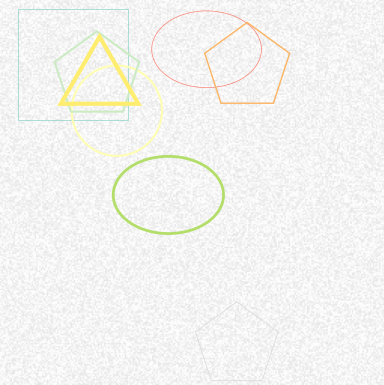[{"shape": "square", "thickness": 0.5, "radius": 0.72, "center": [0.19, 0.832]}, {"shape": "circle", "thickness": 1.5, "radius": 0.59, "center": [0.303, 0.712]}, {"shape": "oval", "thickness": 0.5, "radius": 0.71, "center": [0.537, 0.872]}, {"shape": "pentagon", "thickness": 1, "radius": 0.58, "center": [0.642, 0.826]}, {"shape": "oval", "thickness": 2, "radius": 0.72, "center": [0.437, 0.494]}, {"shape": "pentagon", "thickness": 0.5, "radius": 0.56, "center": [0.615, 0.103]}, {"shape": "pentagon", "thickness": 1.5, "radius": 0.58, "center": [0.252, 0.803]}, {"shape": "triangle", "thickness": 3, "radius": 0.58, "center": [0.259, 0.789]}]